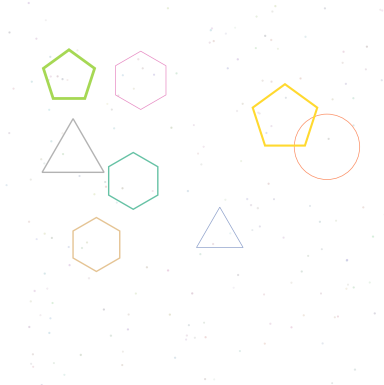[{"shape": "hexagon", "thickness": 1, "radius": 0.37, "center": [0.346, 0.53]}, {"shape": "circle", "thickness": 0.5, "radius": 0.42, "center": [0.849, 0.619]}, {"shape": "triangle", "thickness": 0.5, "radius": 0.35, "center": [0.571, 0.392]}, {"shape": "hexagon", "thickness": 0.5, "radius": 0.38, "center": [0.366, 0.791]}, {"shape": "pentagon", "thickness": 2, "radius": 0.35, "center": [0.179, 0.801]}, {"shape": "pentagon", "thickness": 1.5, "radius": 0.44, "center": [0.74, 0.693]}, {"shape": "hexagon", "thickness": 1, "radius": 0.35, "center": [0.25, 0.365]}, {"shape": "triangle", "thickness": 1, "radius": 0.46, "center": [0.19, 0.599]}]